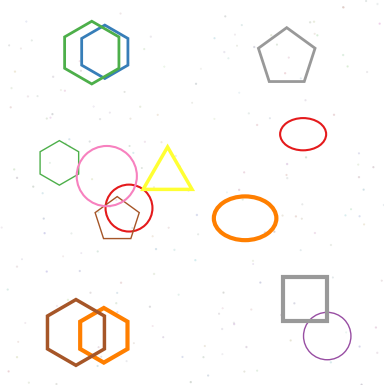[{"shape": "circle", "thickness": 1.5, "radius": 0.3, "center": [0.335, 0.46]}, {"shape": "oval", "thickness": 1.5, "radius": 0.3, "center": [0.787, 0.651]}, {"shape": "hexagon", "thickness": 2, "radius": 0.35, "center": [0.272, 0.865]}, {"shape": "hexagon", "thickness": 2, "radius": 0.41, "center": [0.238, 0.863]}, {"shape": "hexagon", "thickness": 1, "radius": 0.29, "center": [0.154, 0.577]}, {"shape": "circle", "thickness": 1, "radius": 0.31, "center": [0.85, 0.127]}, {"shape": "hexagon", "thickness": 3, "radius": 0.35, "center": [0.27, 0.129]}, {"shape": "oval", "thickness": 3, "radius": 0.41, "center": [0.637, 0.433]}, {"shape": "triangle", "thickness": 2.5, "radius": 0.37, "center": [0.435, 0.545]}, {"shape": "pentagon", "thickness": 1, "radius": 0.3, "center": [0.304, 0.429]}, {"shape": "hexagon", "thickness": 2.5, "radius": 0.43, "center": [0.197, 0.136]}, {"shape": "circle", "thickness": 1.5, "radius": 0.39, "center": [0.277, 0.543]}, {"shape": "square", "thickness": 3, "radius": 0.29, "center": [0.793, 0.223]}, {"shape": "pentagon", "thickness": 2, "radius": 0.39, "center": [0.745, 0.851]}]